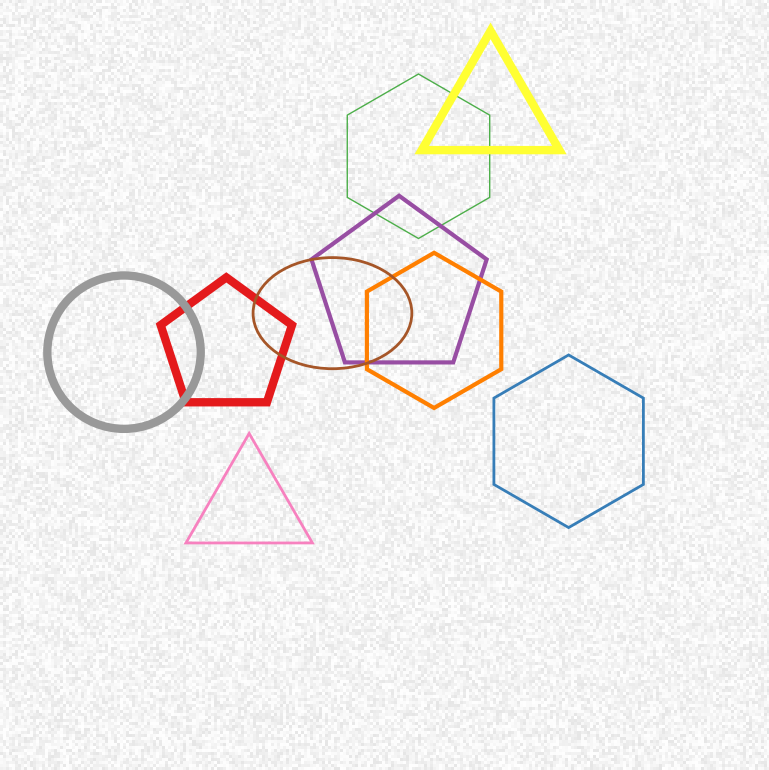[{"shape": "pentagon", "thickness": 3, "radius": 0.45, "center": [0.294, 0.55]}, {"shape": "hexagon", "thickness": 1, "radius": 0.56, "center": [0.738, 0.427]}, {"shape": "hexagon", "thickness": 0.5, "radius": 0.53, "center": [0.543, 0.797]}, {"shape": "pentagon", "thickness": 1.5, "radius": 0.6, "center": [0.518, 0.626]}, {"shape": "hexagon", "thickness": 1.5, "radius": 0.5, "center": [0.564, 0.571]}, {"shape": "triangle", "thickness": 3, "radius": 0.52, "center": [0.637, 0.857]}, {"shape": "oval", "thickness": 1, "radius": 0.52, "center": [0.432, 0.593]}, {"shape": "triangle", "thickness": 1, "radius": 0.47, "center": [0.324, 0.342]}, {"shape": "circle", "thickness": 3, "radius": 0.5, "center": [0.161, 0.543]}]